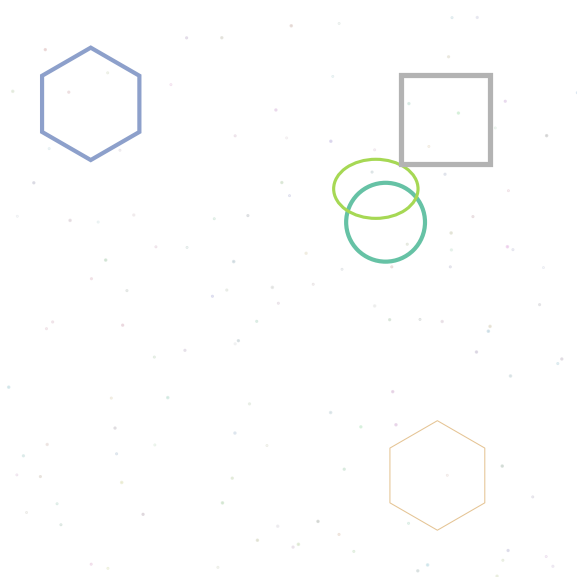[{"shape": "circle", "thickness": 2, "radius": 0.34, "center": [0.668, 0.614]}, {"shape": "hexagon", "thickness": 2, "radius": 0.49, "center": [0.157, 0.819]}, {"shape": "oval", "thickness": 1.5, "radius": 0.37, "center": [0.651, 0.672]}, {"shape": "hexagon", "thickness": 0.5, "radius": 0.47, "center": [0.757, 0.176]}, {"shape": "square", "thickness": 2.5, "radius": 0.39, "center": [0.771, 0.792]}]